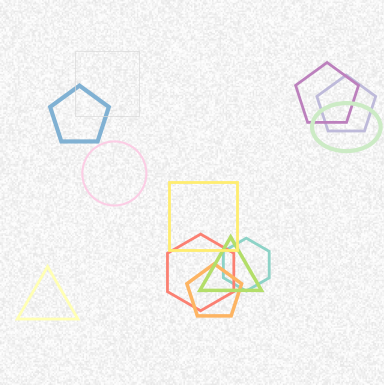[{"shape": "hexagon", "thickness": 2, "radius": 0.34, "center": [0.64, 0.313]}, {"shape": "triangle", "thickness": 2, "radius": 0.45, "center": [0.124, 0.217]}, {"shape": "pentagon", "thickness": 2, "radius": 0.4, "center": [0.899, 0.725]}, {"shape": "hexagon", "thickness": 2, "radius": 0.5, "center": [0.521, 0.292]}, {"shape": "pentagon", "thickness": 3, "radius": 0.4, "center": [0.206, 0.697]}, {"shape": "pentagon", "thickness": 2.5, "radius": 0.37, "center": [0.556, 0.24]}, {"shape": "triangle", "thickness": 2.5, "radius": 0.46, "center": [0.599, 0.292]}, {"shape": "circle", "thickness": 1.5, "radius": 0.42, "center": [0.297, 0.549]}, {"shape": "square", "thickness": 0.5, "radius": 0.42, "center": [0.277, 0.783]}, {"shape": "pentagon", "thickness": 2, "radius": 0.43, "center": [0.85, 0.752]}, {"shape": "oval", "thickness": 3, "radius": 0.45, "center": [0.9, 0.67]}, {"shape": "square", "thickness": 2, "radius": 0.44, "center": [0.528, 0.44]}]